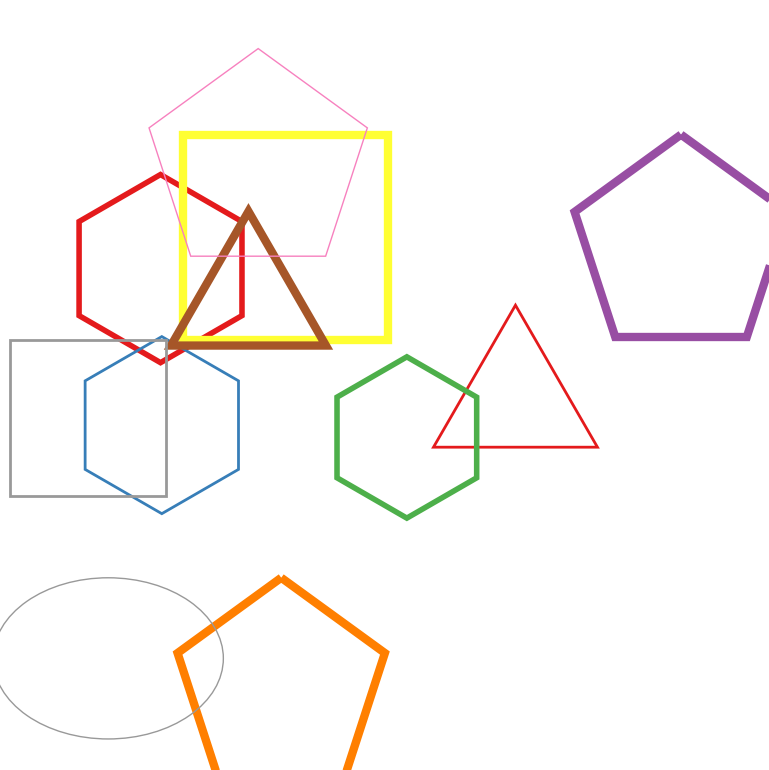[{"shape": "triangle", "thickness": 1, "radius": 0.61, "center": [0.669, 0.481]}, {"shape": "hexagon", "thickness": 2, "radius": 0.61, "center": [0.208, 0.651]}, {"shape": "hexagon", "thickness": 1, "radius": 0.57, "center": [0.21, 0.448]}, {"shape": "hexagon", "thickness": 2, "radius": 0.52, "center": [0.528, 0.432]}, {"shape": "pentagon", "thickness": 3, "radius": 0.73, "center": [0.884, 0.68]}, {"shape": "pentagon", "thickness": 3, "radius": 0.71, "center": [0.365, 0.108]}, {"shape": "square", "thickness": 3, "radius": 0.67, "center": [0.371, 0.692]}, {"shape": "triangle", "thickness": 3, "radius": 0.58, "center": [0.323, 0.609]}, {"shape": "pentagon", "thickness": 0.5, "radius": 0.75, "center": [0.335, 0.788]}, {"shape": "oval", "thickness": 0.5, "radius": 0.75, "center": [0.141, 0.145]}, {"shape": "square", "thickness": 1, "radius": 0.51, "center": [0.114, 0.457]}]